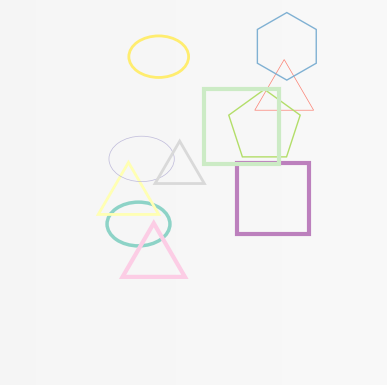[{"shape": "oval", "thickness": 2.5, "radius": 0.41, "center": [0.357, 0.418]}, {"shape": "triangle", "thickness": 2, "radius": 0.45, "center": [0.332, 0.488]}, {"shape": "oval", "thickness": 0.5, "radius": 0.42, "center": [0.365, 0.587]}, {"shape": "triangle", "thickness": 0.5, "radius": 0.44, "center": [0.733, 0.758]}, {"shape": "hexagon", "thickness": 1, "radius": 0.44, "center": [0.74, 0.88]}, {"shape": "pentagon", "thickness": 1, "radius": 0.48, "center": [0.683, 0.671]}, {"shape": "triangle", "thickness": 3, "radius": 0.46, "center": [0.397, 0.327]}, {"shape": "triangle", "thickness": 2, "radius": 0.37, "center": [0.464, 0.56]}, {"shape": "square", "thickness": 3, "radius": 0.46, "center": [0.705, 0.485]}, {"shape": "square", "thickness": 3, "radius": 0.49, "center": [0.622, 0.671]}, {"shape": "oval", "thickness": 2, "radius": 0.39, "center": [0.41, 0.853]}]